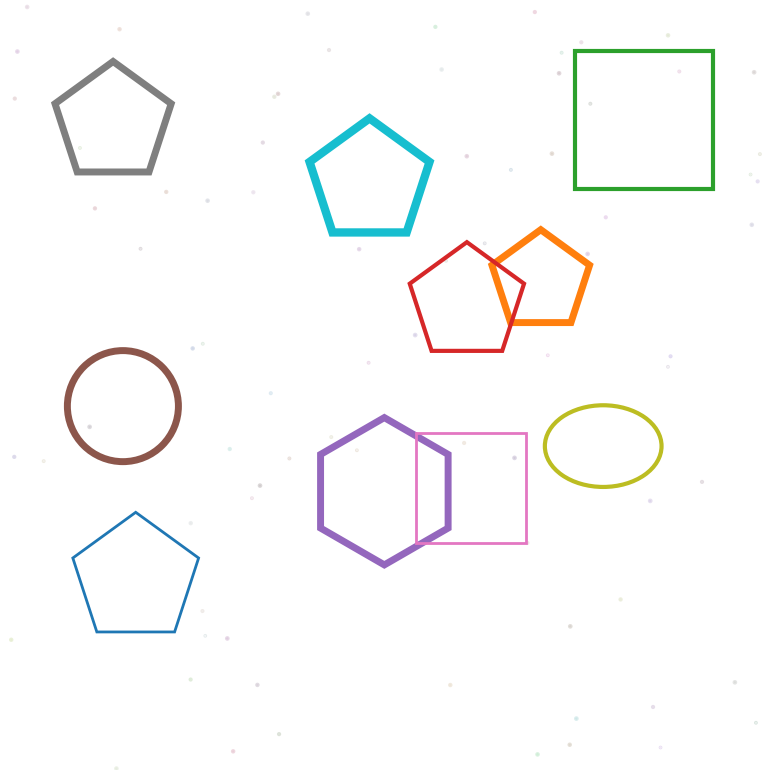[{"shape": "pentagon", "thickness": 1, "radius": 0.43, "center": [0.176, 0.249]}, {"shape": "pentagon", "thickness": 2.5, "radius": 0.33, "center": [0.702, 0.635]}, {"shape": "square", "thickness": 1.5, "radius": 0.45, "center": [0.836, 0.844]}, {"shape": "pentagon", "thickness": 1.5, "radius": 0.39, "center": [0.606, 0.607]}, {"shape": "hexagon", "thickness": 2.5, "radius": 0.48, "center": [0.499, 0.362]}, {"shape": "circle", "thickness": 2.5, "radius": 0.36, "center": [0.16, 0.473]}, {"shape": "square", "thickness": 1, "radius": 0.36, "center": [0.611, 0.367]}, {"shape": "pentagon", "thickness": 2.5, "radius": 0.4, "center": [0.147, 0.841]}, {"shape": "oval", "thickness": 1.5, "radius": 0.38, "center": [0.783, 0.421]}, {"shape": "pentagon", "thickness": 3, "radius": 0.41, "center": [0.48, 0.764]}]